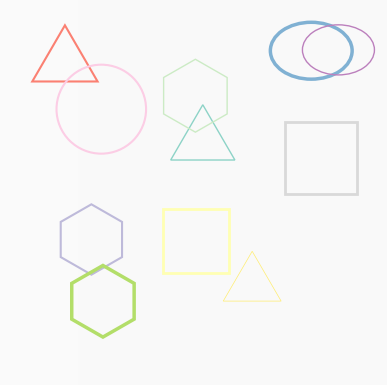[{"shape": "triangle", "thickness": 1, "radius": 0.48, "center": [0.523, 0.632]}, {"shape": "square", "thickness": 2, "radius": 0.42, "center": [0.506, 0.374]}, {"shape": "hexagon", "thickness": 1.5, "radius": 0.46, "center": [0.236, 0.378]}, {"shape": "triangle", "thickness": 1.5, "radius": 0.49, "center": [0.168, 0.837]}, {"shape": "oval", "thickness": 2.5, "radius": 0.53, "center": [0.803, 0.868]}, {"shape": "hexagon", "thickness": 2.5, "radius": 0.46, "center": [0.266, 0.217]}, {"shape": "circle", "thickness": 1.5, "radius": 0.58, "center": [0.261, 0.716]}, {"shape": "square", "thickness": 2, "radius": 0.47, "center": [0.828, 0.59]}, {"shape": "oval", "thickness": 1, "radius": 0.46, "center": [0.873, 0.87]}, {"shape": "hexagon", "thickness": 1, "radius": 0.47, "center": [0.504, 0.751]}, {"shape": "triangle", "thickness": 0.5, "radius": 0.43, "center": [0.651, 0.261]}]